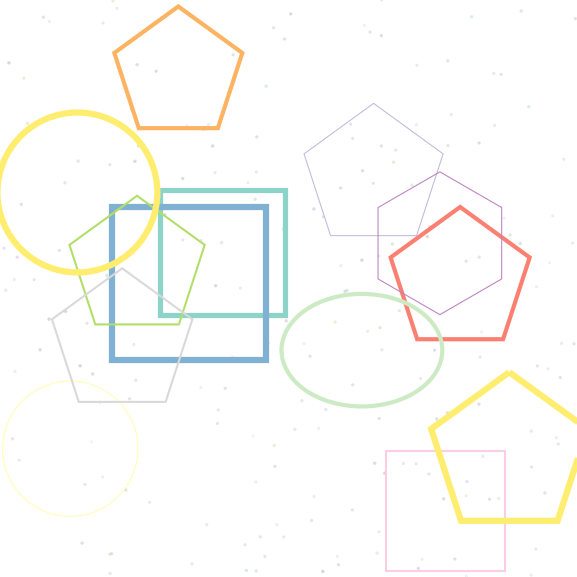[{"shape": "square", "thickness": 2.5, "radius": 0.54, "center": [0.385, 0.561]}, {"shape": "circle", "thickness": 0.5, "radius": 0.59, "center": [0.122, 0.222]}, {"shape": "pentagon", "thickness": 0.5, "radius": 0.63, "center": [0.647, 0.694]}, {"shape": "pentagon", "thickness": 2, "radius": 0.63, "center": [0.797, 0.514]}, {"shape": "square", "thickness": 3, "radius": 0.66, "center": [0.328, 0.508]}, {"shape": "pentagon", "thickness": 2, "radius": 0.58, "center": [0.309, 0.871]}, {"shape": "pentagon", "thickness": 1, "radius": 0.62, "center": [0.237, 0.537]}, {"shape": "square", "thickness": 1, "radius": 0.52, "center": [0.771, 0.114]}, {"shape": "pentagon", "thickness": 1, "radius": 0.64, "center": [0.212, 0.407]}, {"shape": "hexagon", "thickness": 0.5, "radius": 0.62, "center": [0.762, 0.578]}, {"shape": "oval", "thickness": 2, "radius": 0.7, "center": [0.627, 0.393]}, {"shape": "pentagon", "thickness": 3, "radius": 0.71, "center": [0.882, 0.212]}, {"shape": "circle", "thickness": 3, "radius": 0.69, "center": [0.134, 0.666]}]